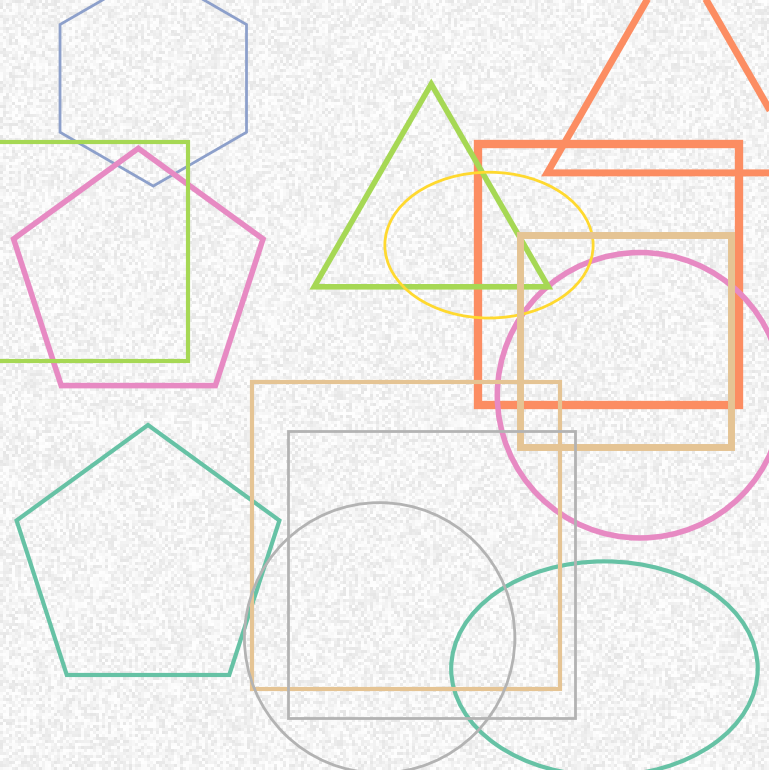[{"shape": "pentagon", "thickness": 1.5, "radius": 0.9, "center": [0.192, 0.269]}, {"shape": "oval", "thickness": 1.5, "radius": 1.0, "center": [0.785, 0.132]}, {"shape": "square", "thickness": 3, "radius": 0.85, "center": [0.79, 0.643]}, {"shape": "triangle", "thickness": 2.5, "radius": 0.97, "center": [0.879, 0.873]}, {"shape": "hexagon", "thickness": 1, "radius": 0.7, "center": [0.199, 0.898]}, {"shape": "circle", "thickness": 2, "radius": 0.93, "center": [0.831, 0.487]}, {"shape": "pentagon", "thickness": 2, "radius": 0.85, "center": [0.18, 0.637]}, {"shape": "square", "thickness": 1.5, "radius": 0.71, "center": [0.102, 0.673]}, {"shape": "triangle", "thickness": 2, "radius": 0.88, "center": [0.56, 0.715]}, {"shape": "oval", "thickness": 1, "radius": 0.68, "center": [0.635, 0.682]}, {"shape": "square", "thickness": 1.5, "radius": 1.0, "center": [0.527, 0.305]}, {"shape": "square", "thickness": 2.5, "radius": 0.69, "center": [0.813, 0.557]}, {"shape": "square", "thickness": 1, "radius": 0.93, "center": [0.56, 0.254]}, {"shape": "circle", "thickness": 1, "radius": 0.88, "center": [0.493, 0.172]}]